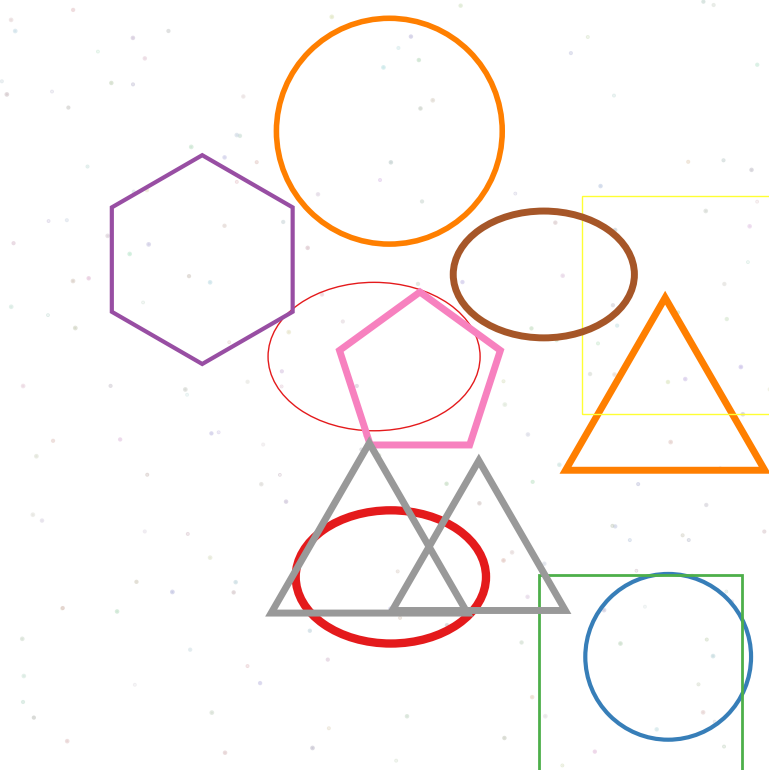[{"shape": "oval", "thickness": 3, "radius": 0.62, "center": [0.508, 0.251]}, {"shape": "oval", "thickness": 0.5, "radius": 0.69, "center": [0.486, 0.537]}, {"shape": "circle", "thickness": 1.5, "radius": 0.54, "center": [0.868, 0.147]}, {"shape": "square", "thickness": 1, "radius": 0.66, "center": [0.832, 0.121]}, {"shape": "hexagon", "thickness": 1.5, "radius": 0.68, "center": [0.263, 0.663]}, {"shape": "circle", "thickness": 2, "radius": 0.73, "center": [0.506, 0.83]}, {"shape": "triangle", "thickness": 2.5, "radius": 0.75, "center": [0.864, 0.464]}, {"shape": "square", "thickness": 0.5, "radius": 0.71, "center": [0.897, 0.604]}, {"shape": "oval", "thickness": 2.5, "radius": 0.59, "center": [0.706, 0.644]}, {"shape": "pentagon", "thickness": 2.5, "radius": 0.55, "center": [0.545, 0.511]}, {"shape": "triangle", "thickness": 2.5, "radius": 0.65, "center": [0.622, 0.272]}, {"shape": "triangle", "thickness": 2.5, "radius": 0.74, "center": [0.48, 0.277]}]